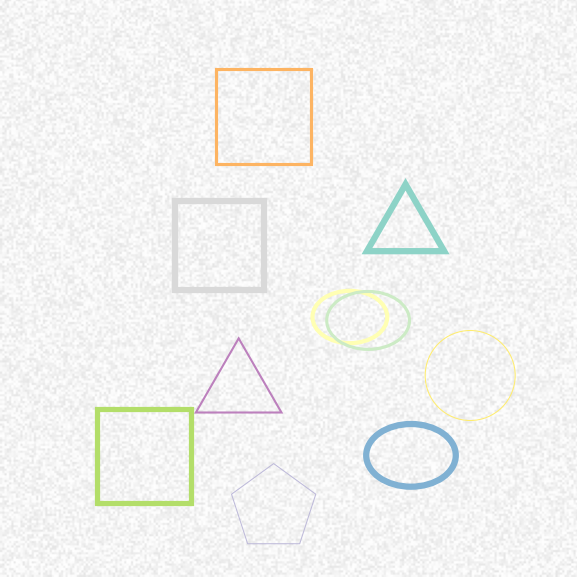[{"shape": "triangle", "thickness": 3, "radius": 0.39, "center": [0.702, 0.603]}, {"shape": "oval", "thickness": 2, "radius": 0.32, "center": [0.606, 0.45]}, {"shape": "pentagon", "thickness": 0.5, "radius": 0.38, "center": [0.474, 0.12]}, {"shape": "oval", "thickness": 3, "radius": 0.39, "center": [0.712, 0.211]}, {"shape": "square", "thickness": 1.5, "radius": 0.41, "center": [0.456, 0.798]}, {"shape": "square", "thickness": 2.5, "radius": 0.41, "center": [0.25, 0.209]}, {"shape": "square", "thickness": 3, "radius": 0.38, "center": [0.381, 0.575]}, {"shape": "triangle", "thickness": 1, "radius": 0.43, "center": [0.413, 0.328]}, {"shape": "oval", "thickness": 1.5, "radius": 0.36, "center": [0.637, 0.444]}, {"shape": "circle", "thickness": 0.5, "radius": 0.39, "center": [0.814, 0.349]}]